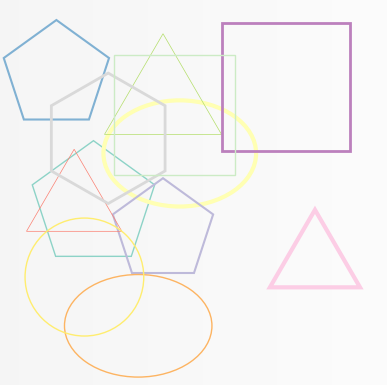[{"shape": "pentagon", "thickness": 1, "radius": 0.83, "center": [0.241, 0.469]}, {"shape": "oval", "thickness": 3, "radius": 0.98, "center": [0.464, 0.601]}, {"shape": "pentagon", "thickness": 1.5, "radius": 0.68, "center": [0.421, 0.401]}, {"shape": "triangle", "thickness": 0.5, "radius": 0.71, "center": [0.191, 0.47]}, {"shape": "pentagon", "thickness": 1.5, "radius": 0.71, "center": [0.146, 0.805]}, {"shape": "oval", "thickness": 1, "radius": 0.95, "center": [0.357, 0.154]}, {"shape": "triangle", "thickness": 0.5, "radius": 0.87, "center": [0.421, 0.738]}, {"shape": "triangle", "thickness": 3, "radius": 0.67, "center": [0.813, 0.321]}, {"shape": "hexagon", "thickness": 2, "radius": 0.85, "center": [0.279, 0.641]}, {"shape": "square", "thickness": 2, "radius": 0.83, "center": [0.738, 0.774]}, {"shape": "square", "thickness": 1, "radius": 0.78, "center": [0.451, 0.701]}, {"shape": "circle", "thickness": 1, "radius": 0.77, "center": [0.218, 0.28]}]